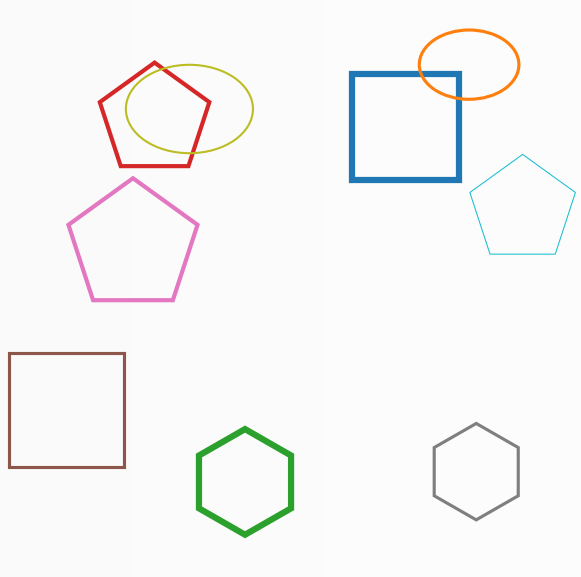[{"shape": "square", "thickness": 3, "radius": 0.46, "center": [0.697, 0.78]}, {"shape": "oval", "thickness": 1.5, "radius": 0.43, "center": [0.807, 0.887]}, {"shape": "hexagon", "thickness": 3, "radius": 0.46, "center": [0.422, 0.165]}, {"shape": "pentagon", "thickness": 2, "radius": 0.5, "center": [0.266, 0.792]}, {"shape": "square", "thickness": 1.5, "radius": 0.49, "center": [0.114, 0.289]}, {"shape": "pentagon", "thickness": 2, "radius": 0.58, "center": [0.229, 0.574]}, {"shape": "hexagon", "thickness": 1.5, "radius": 0.42, "center": [0.819, 0.182]}, {"shape": "oval", "thickness": 1, "radius": 0.55, "center": [0.326, 0.81]}, {"shape": "pentagon", "thickness": 0.5, "radius": 0.48, "center": [0.899, 0.636]}]